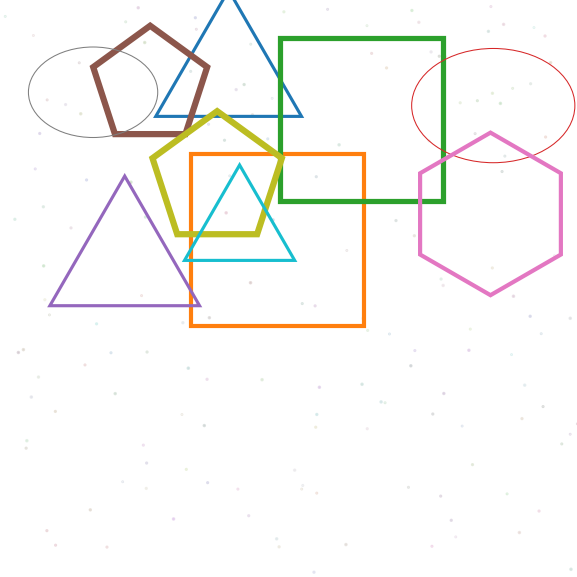[{"shape": "triangle", "thickness": 1.5, "radius": 0.73, "center": [0.396, 0.87]}, {"shape": "square", "thickness": 2, "radius": 0.75, "center": [0.481, 0.584]}, {"shape": "square", "thickness": 2.5, "radius": 0.71, "center": [0.626, 0.792]}, {"shape": "oval", "thickness": 0.5, "radius": 0.71, "center": [0.854, 0.816]}, {"shape": "triangle", "thickness": 1.5, "radius": 0.75, "center": [0.216, 0.545]}, {"shape": "pentagon", "thickness": 3, "radius": 0.52, "center": [0.26, 0.851]}, {"shape": "hexagon", "thickness": 2, "radius": 0.7, "center": [0.849, 0.629]}, {"shape": "oval", "thickness": 0.5, "radius": 0.56, "center": [0.161, 0.839]}, {"shape": "pentagon", "thickness": 3, "radius": 0.59, "center": [0.376, 0.689]}, {"shape": "triangle", "thickness": 1.5, "radius": 0.55, "center": [0.415, 0.603]}]